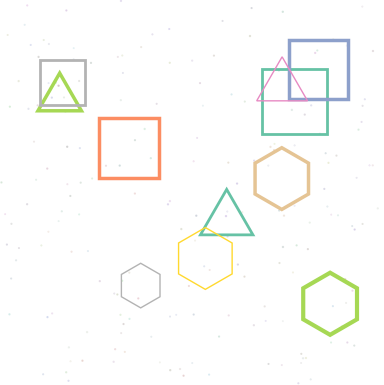[{"shape": "triangle", "thickness": 2, "radius": 0.39, "center": [0.589, 0.429]}, {"shape": "square", "thickness": 2, "radius": 0.42, "center": [0.765, 0.736]}, {"shape": "square", "thickness": 2.5, "radius": 0.39, "center": [0.336, 0.615]}, {"shape": "square", "thickness": 2.5, "radius": 0.38, "center": [0.828, 0.82]}, {"shape": "triangle", "thickness": 1, "radius": 0.38, "center": [0.733, 0.776]}, {"shape": "triangle", "thickness": 2.5, "radius": 0.33, "center": [0.155, 0.745]}, {"shape": "hexagon", "thickness": 3, "radius": 0.4, "center": [0.857, 0.211]}, {"shape": "hexagon", "thickness": 1, "radius": 0.4, "center": [0.533, 0.329]}, {"shape": "hexagon", "thickness": 2.5, "radius": 0.4, "center": [0.732, 0.536]}, {"shape": "square", "thickness": 2, "radius": 0.29, "center": [0.162, 0.786]}, {"shape": "hexagon", "thickness": 1, "radius": 0.29, "center": [0.365, 0.258]}]